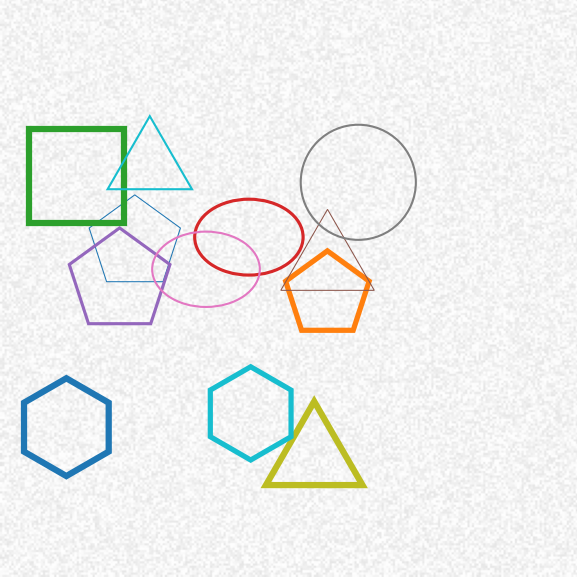[{"shape": "pentagon", "thickness": 0.5, "radius": 0.42, "center": [0.233, 0.579]}, {"shape": "hexagon", "thickness": 3, "radius": 0.42, "center": [0.115, 0.259]}, {"shape": "pentagon", "thickness": 2.5, "radius": 0.38, "center": [0.567, 0.489]}, {"shape": "square", "thickness": 3, "radius": 0.41, "center": [0.133, 0.695]}, {"shape": "oval", "thickness": 1.5, "radius": 0.47, "center": [0.431, 0.589]}, {"shape": "pentagon", "thickness": 1.5, "radius": 0.46, "center": [0.207, 0.513]}, {"shape": "triangle", "thickness": 0.5, "radius": 0.47, "center": [0.567, 0.543]}, {"shape": "oval", "thickness": 1, "radius": 0.47, "center": [0.357, 0.533]}, {"shape": "circle", "thickness": 1, "radius": 0.5, "center": [0.62, 0.683]}, {"shape": "triangle", "thickness": 3, "radius": 0.48, "center": [0.544, 0.207]}, {"shape": "hexagon", "thickness": 2.5, "radius": 0.4, "center": [0.434, 0.283]}, {"shape": "triangle", "thickness": 1, "radius": 0.42, "center": [0.259, 0.714]}]